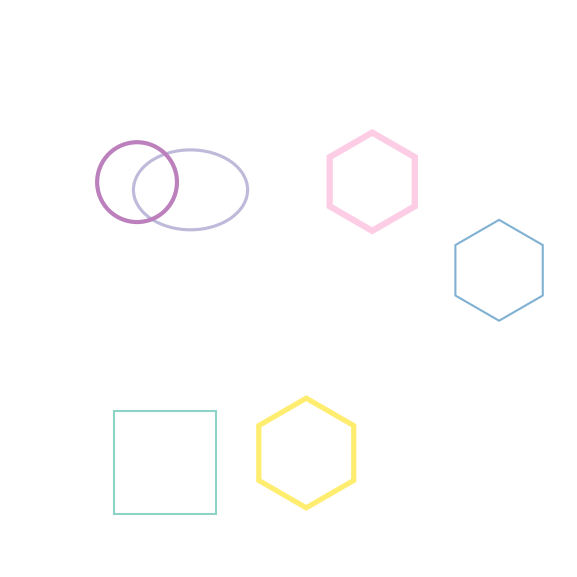[{"shape": "square", "thickness": 1, "radius": 0.45, "center": [0.286, 0.198]}, {"shape": "oval", "thickness": 1.5, "radius": 0.49, "center": [0.33, 0.67]}, {"shape": "hexagon", "thickness": 1, "radius": 0.44, "center": [0.864, 0.531]}, {"shape": "hexagon", "thickness": 3, "radius": 0.43, "center": [0.645, 0.684]}, {"shape": "circle", "thickness": 2, "radius": 0.35, "center": [0.237, 0.684]}, {"shape": "hexagon", "thickness": 2.5, "radius": 0.47, "center": [0.53, 0.215]}]